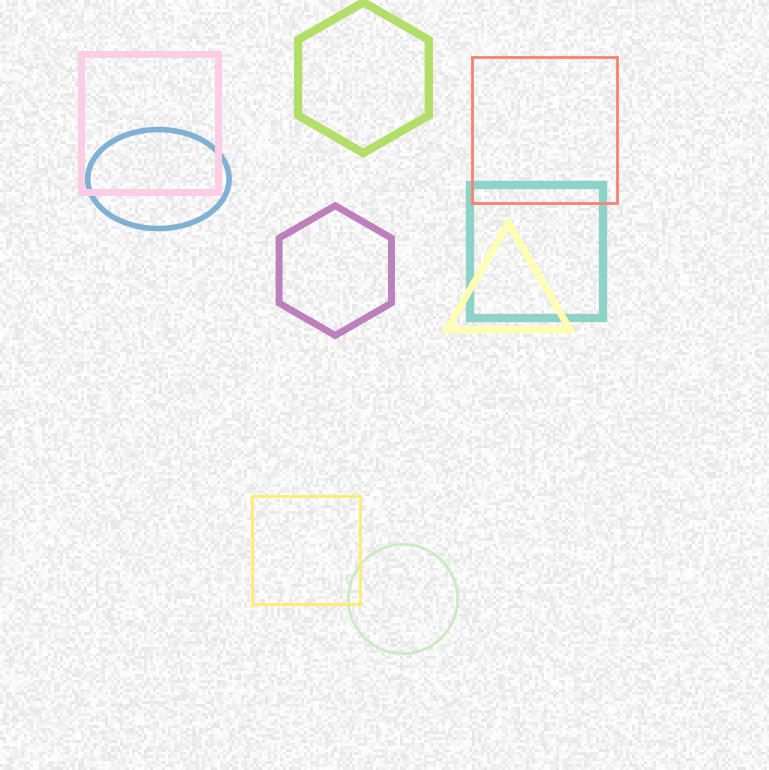[{"shape": "square", "thickness": 3, "radius": 0.43, "center": [0.696, 0.674]}, {"shape": "triangle", "thickness": 2.5, "radius": 0.46, "center": [0.66, 0.618]}, {"shape": "square", "thickness": 1, "radius": 0.47, "center": [0.707, 0.831]}, {"shape": "oval", "thickness": 2, "radius": 0.46, "center": [0.206, 0.767]}, {"shape": "hexagon", "thickness": 3, "radius": 0.49, "center": [0.472, 0.899]}, {"shape": "square", "thickness": 2.5, "radius": 0.45, "center": [0.194, 0.84]}, {"shape": "hexagon", "thickness": 2.5, "radius": 0.42, "center": [0.435, 0.649]}, {"shape": "circle", "thickness": 1, "radius": 0.35, "center": [0.523, 0.222]}, {"shape": "square", "thickness": 1, "radius": 0.35, "center": [0.397, 0.285]}]